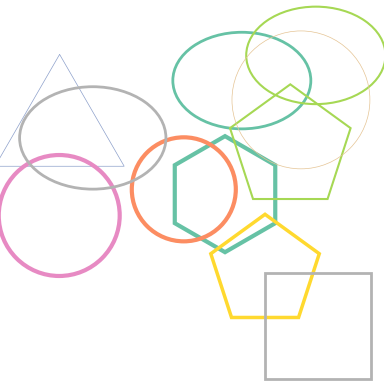[{"shape": "hexagon", "thickness": 3, "radius": 0.75, "center": [0.584, 0.496]}, {"shape": "oval", "thickness": 2, "radius": 0.9, "center": [0.628, 0.791]}, {"shape": "circle", "thickness": 3, "radius": 0.68, "center": [0.477, 0.508]}, {"shape": "triangle", "thickness": 0.5, "radius": 0.97, "center": [0.155, 0.665]}, {"shape": "circle", "thickness": 3, "radius": 0.79, "center": [0.154, 0.44]}, {"shape": "oval", "thickness": 1.5, "radius": 0.9, "center": [0.82, 0.856]}, {"shape": "pentagon", "thickness": 1.5, "radius": 0.82, "center": [0.754, 0.616]}, {"shape": "pentagon", "thickness": 2.5, "radius": 0.74, "center": [0.688, 0.295]}, {"shape": "circle", "thickness": 0.5, "radius": 0.9, "center": [0.782, 0.741]}, {"shape": "oval", "thickness": 2, "radius": 0.95, "center": [0.241, 0.642]}, {"shape": "square", "thickness": 2, "radius": 0.69, "center": [0.825, 0.154]}]